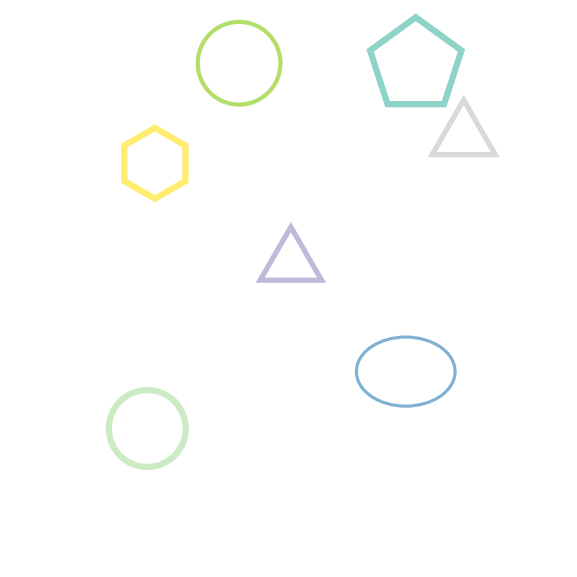[{"shape": "pentagon", "thickness": 3, "radius": 0.42, "center": [0.72, 0.886]}, {"shape": "triangle", "thickness": 2.5, "radius": 0.31, "center": [0.504, 0.545]}, {"shape": "oval", "thickness": 1.5, "radius": 0.43, "center": [0.703, 0.356]}, {"shape": "circle", "thickness": 2, "radius": 0.36, "center": [0.414, 0.89]}, {"shape": "triangle", "thickness": 2.5, "radius": 0.32, "center": [0.803, 0.763]}, {"shape": "circle", "thickness": 3, "radius": 0.33, "center": [0.255, 0.257]}, {"shape": "hexagon", "thickness": 3, "radius": 0.31, "center": [0.268, 0.716]}]